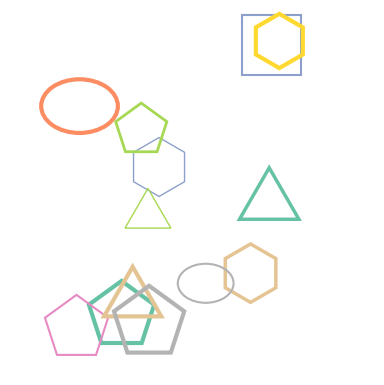[{"shape": "triangle", "thickness": 2.5, "radius": 0.45, "center": [0.699, 0.475]}, {"shape": "pentagon", "thickness": 3, "radius": 0.45, "center": [0.316, 0.181]}, {"shape": "oval", "thickness": 3, "radius": 0.5, "center": [0.207, 0.724]}, {"shape": "hexagon", "thickness": 1, "radius": 0.38, "center": [0.413, 0.566]}, {"shape": "square", "thickness": 1.5, "radius": 0.39, "center": [0.706, 0.884]}, {"shape": "pentagon", "thickness": 1.5, "radius": 0.43, "center": [0.199, 0.148]}, {"shape": "pentagon", "thickness": 2, "radius": 0.35, "center": [0.367, 0.662]}, {"shape": "triangle", "thickness": 1, "radius": 0.34, "center": [0.384, 0.442]}, {"shape": "hexagon", "thickness": 3, "radius": 0.35, "center": [0.726, 0.894]}, {"shape": "hexagon", "thickness": 2.5, "radius": 0.38, "center": [0.651, 0.29]}, {"shape": "triangle", "thickness": 3, "radius": 0.43, "center": [0.345, 0.221]}, {"shape": "pentagon", "thickness": 3, "radius": 0.48, "center": [0.387, 0.162]}, {"shape": "oval", "thickness": 1.5, "radius": 0.36, "center": [0.534, 0.264]}]